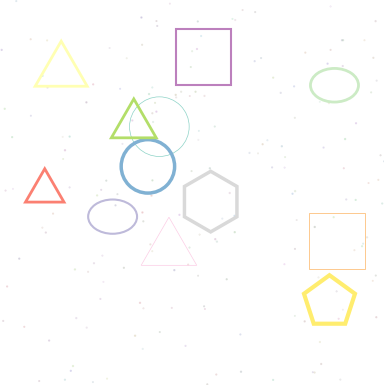[{"shape": "circle", "thickness": 0.5, "radius": 0.39, "center": [0.414, 0.671]}, {"shape": "triangle", "thickness": 2, "radius": 0.39, "center": [0.159, 0.815]}, {"shape": "oval", "thickness": 1.5, "radius": 0.32, "center": [0.292, 0.437]}, {"shape": "triangle", "thickness": 2, "radius": 0.29, "center": [0.116, 0.504]}, {"shape": "circle", "thickness": 2.5, "radius": 0.35, "center": [0.384, 0.568]}, {"shape": "square", "thickness": 0.5, "radius": 0.37, "center": [0.875, 0.375]}, {"shape": "triangle", "thickness": 2, "radius": 0.34, "center": [0.348, 0.676]}, {"shape": "triangle", "thickness": 0.5, "radius": 0.42, "center": [0.439, 0.353]}, {"shape": "hexagon", "thickness": 2.5, "radius": 0.39, "center": [0.547, 0.476]}, {"shape": "square", "thickness": 1.5, "radius": 0.36, "center": [0.529, 0.852]}, {"shape": "oval", "thickness": 2, "radius": 0.31, "center": [0.869, 0.779]}, {"shape": "pentagon", "thickness": 3, "radius": 0.35, "center": [0.856, 0.216]}]